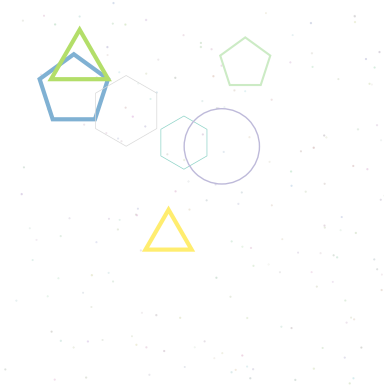[{"shape": "hexagon", "thickness": 0.5, "radius": 0.35, "center": [0.478, 0.63]}, {"shape": "circle", "thickness": 1, "radius": 0.49, "center": [0.576, 0.62]}, {"shape": "pentagon", "thickness": 3, "radius": 0.47, "center": [0.192, 0.766]}, {"shape": "triangle", "thickness": 3, "radius": 0.43, "center": [0.207, 0.837]}, {"shape": "hexagon", "thickness": 0.5, "radius": 0.46, "center": [0.328, 0.712]}, {"shape": "pentagon", "thickness": 1.5, "radius": 0.34, "center": [0.637, 0.834]}, {"shape": "triangle", "thickness": 3, "radius": 0.35, "center": [0.438, 0.386]}]